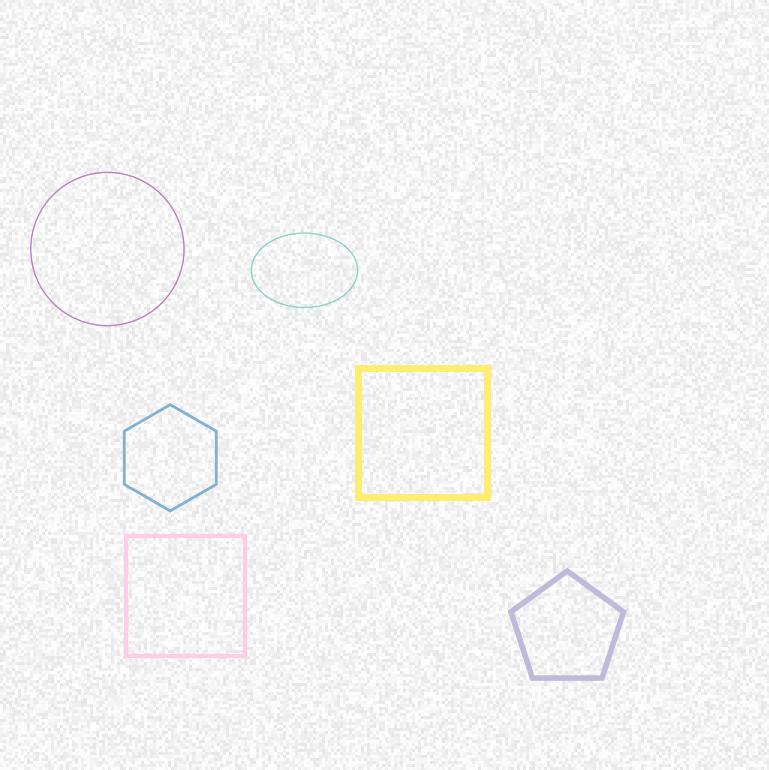[{"shape": "oval", "thickness": 0.5, "radius": 0.35, "center": [0.395, 0.649]}, {"shape": "pentagon", "thickness": 2, "radius": 0.38, "center": [0.737, 0.182]}, {"shape": "hexagon", "thickness": 1, "radius": 0.35, "center": [0.221, 0.405]}, {"shape": "square", "thickness": 1.5, "radius": 0.39, "center": [0.241, 0.226]}, {"shape": "circle", "thickness": 0.5, "radius": 0.5, "center": [0.139, 0.677]}, {"shape": "square", "thickness": 2.5, "radius": 0.42, "center": [0.549, 0.438]}]